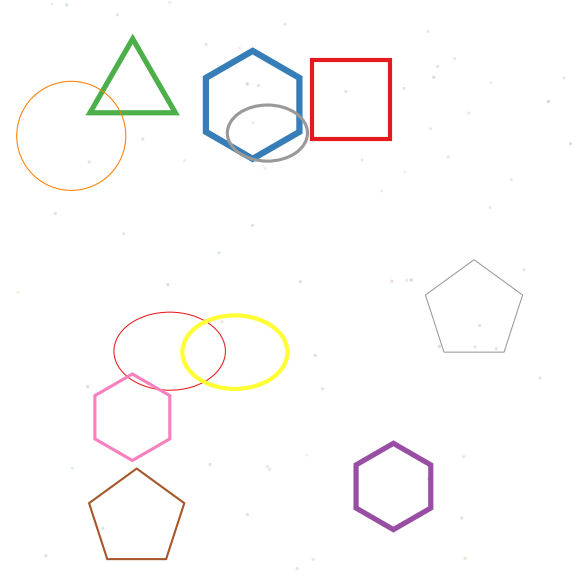[{"shape": "oval", "thickness": 0.5, "radius": 0.48, "center": [0.294, 0.391]}, {"shape": "square", "thickness": 2, "radius": 0.34, "center": [0.608, 0.827]}, {"shape": "hexagon", "thickness": 3, "radius": 0.47, "center": [0.438, 0.818]}, {"shape": "triangle", "thickness": 2.5, "radius": 0.43, "center": [0.23, 0.847]}, {"shape": "hexagon", "thickness": 2.5, "radius": 0.37, "center": [0.681, 0.157]}, {"shape": "circle", "thickness": 0.5, "radius": 0.47, "center": [0.123, 0.764]}, {"shape": "oval", "thickness": 2, "radius": 0.45, "center": [0.407, 0.389]}, {"shape": "pentagon", "thickness": 1, "radius": 0.43, "center": [0.237, 0.101]}, {"shape": "hexagon", "thickness": 1.5, "radius": 0.37, "center": [0.229, 0.277]}, {"shape": "oval", "thickness": 1.5, "radius": 0.35, "center": [0.463, 0.769]}, {"shape": "pentagon", "thickness": 0.5, "radius": 0.44, "center": [0.821, 0.461]}]